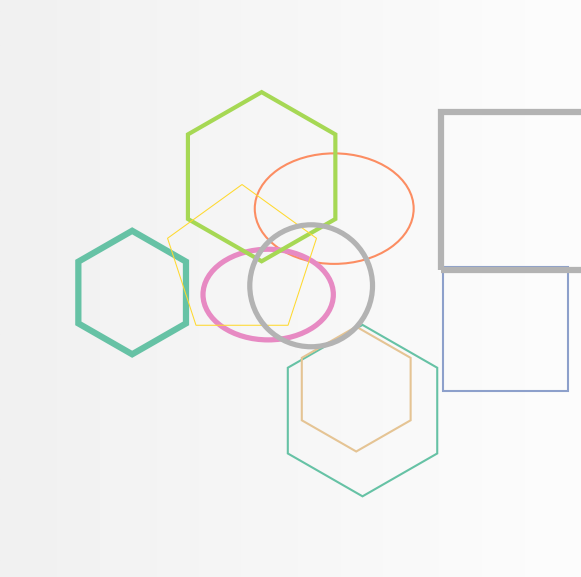[{"shape": "hexagon", "thickness": 3, "radius": 0.53, "center": [0.227, 0.493]}, {"shape": "hexagon", "thickness": 1, "radius": 0.74, "center": [0.624, 0.288]}, {"shape": "oval", "thickness": 1, "radius": 0.68, "center": [0.575, 0.638]}, {"shape": "square", "thickness": 1, "radius": 0.54, "center": [0.869, 0.43]}, {"shape": "oval", "thickness": 2.5, "radius": 0.56, "center": [0.461, 0.489]}, {"shape": "hexagon", "thickness": 2, "radius": 0.73, "center": [0.45, 0.693]}, {"shape": "pentagon", "thickness": 0.5, "radius": 0.67, "center": [0.416, 0.545]}, {"shape": "hexagon", "thickness": 1, "radius": 0.54, "center": [0.613, 0.325]}, {"shape": "circle", "thickness": 2.5, "radius": 0.53, "center": [0.535, 0.504]}, {"shape": "square", "thickness": 3, "radius": 0.68, "center": [0.894, 0.668]}]